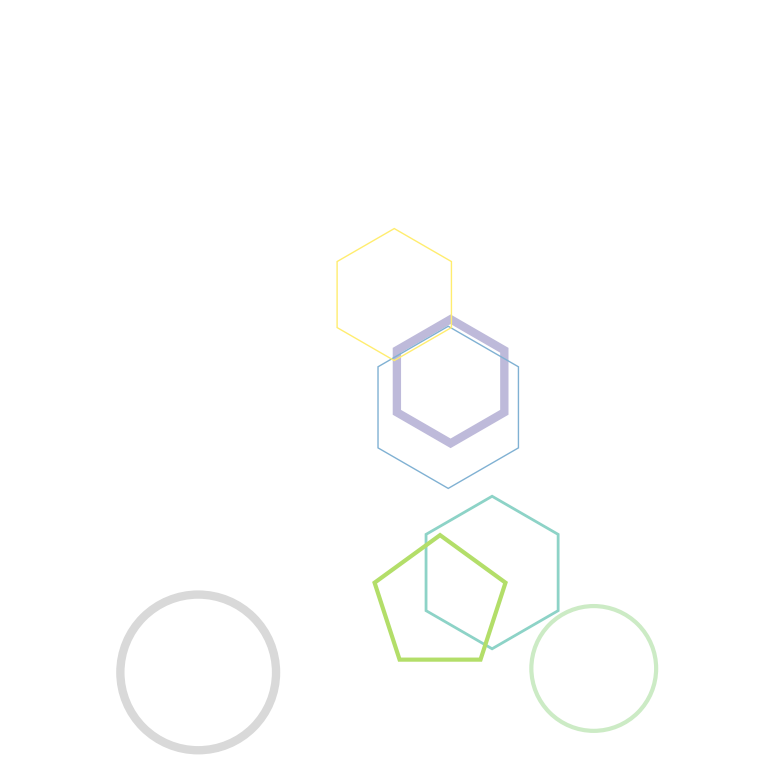[{"shape": "hexagon", "thickness": 1, "radius": 0.5, "center": [0.639, 0.256]}, {"shape": "hexagon", "thickness": 3, "radius": 0.4, "center": [0.585, 0.505]}, {"shape": "hexagon", "thickness": 0.5, "radius": 0.53, "center": [0.582, 0.471]}, {"shape": "pentagon", "thickness": 1.5, "radius": 0.45, "center": [0.571, 0.216]}, {"shape": "circle", "thickness": 3, "radius": 0.51, "center": [0.257, 0.127]}, {"shape": "circle", "thickness": 1.5, "radius": 0.41, "center": [0.771, 0.132]}, {"shape": "hexagon", "thickness": 0.5, "radius": 0.43, "center": [0.512, 0.617]}]